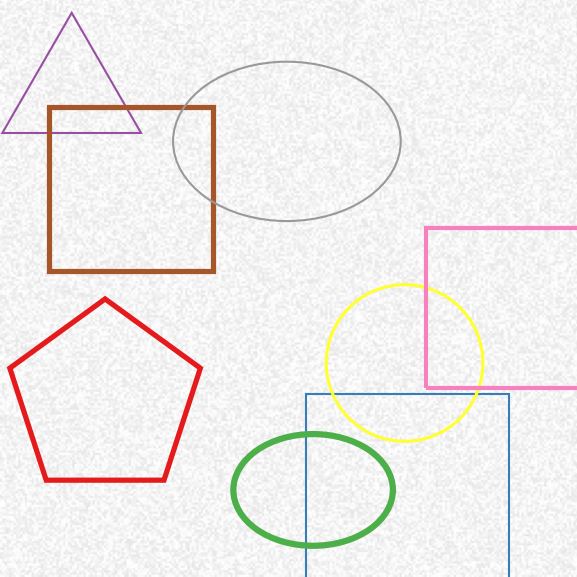[{"shape": "pentagon", "thickness": 2.5, "radius": 0.87, "center": [0.182, 0.308]}, {"shape": "square", "thickness": 1, "radius": 0.88, "center": [0.706, 0.141]}, {"shape": "oval", "thickness": 3, "radius": 0.69, "center": [0.542, 0.151]}, {"shape": "triangle", "thickness": 1, "radius": 0.69, "center": [0.124, 0.838]}, {"shape": "circle", "thickness": 1.5, "radius": 0.68, "center": [0.701, 0.371]}, {"shape": "square", "thickness": 2.5, "radius": 0.71, "center": [0.227, 0.672]}, {"shape": "square", "thickness": 2, "radius": 0.69, "center": [0.877, 0.466]}, {"shape": "oval", "thickness": 1, "radius": 0.99, "center": [0.497, 0.754]}]